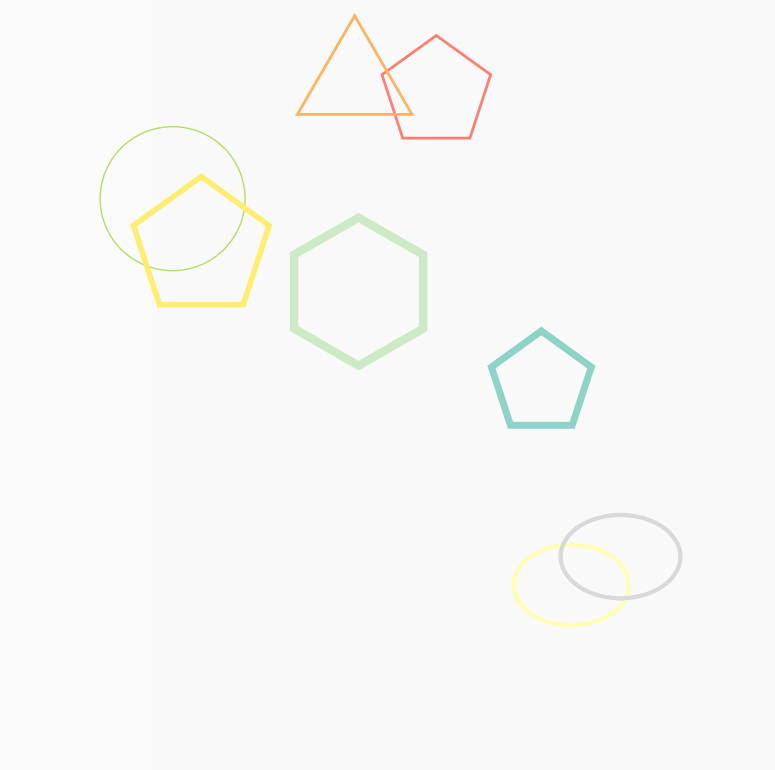[{"shape": "pentagon", "thickness": 2.5, "radius": 0.34, "center": [0.699, 0.502]}, {"shape": "oval", "thickness": 1.5, "radius": 0.37, "center": [0.737, 0.24]}, {"shape": "pentagon", "thickness": 1, "radius": 0.37, "center": [0.563, 0.88]}, {"shape": "triangle", "thickness": 1, "radius": 0.43, "center": [0.458, 0.894]}, {"shape": "circle", "thickness": 0.5, "radius": 0.47, "center": [0.223, 0.742]}, {"shape": "oval", "thickness": 1.5, "radius": 0.39, "center": [0.801, 0.277]}, {"shape": "hexagon", "thickness": 3, "radius": 0.48, "center": [0.463, 0.621]}, {"shape": "pentagon", "thickness": 2, "radius": 0.46, "center": [0.26, 0.679]}]